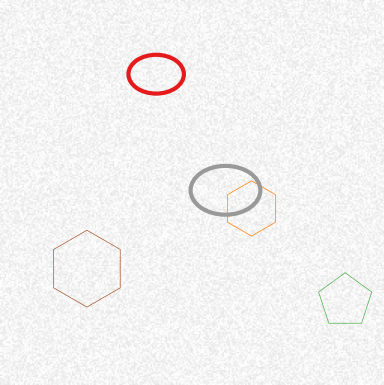[{"shape": "oval", "thickness": 3, "radius": 0.36, "center": [0.406, 0.807]}, {"shape": "pentagon", "thickness": 0.5, "radius": 0.36, "center": [0.897, 0.219]}, {"shape": "hexagon", "thickness": 0.5, "radius": 0.36, "center": [0.653, 0.459]}, {"shape": "hexagon", "thickness": 0.5, "radius": 0.5, "center": [0.226, 0.302]}, {"shape": "oval", "thickness": 3, "radius": 0.45, "center": [0.586, 0.506]}]